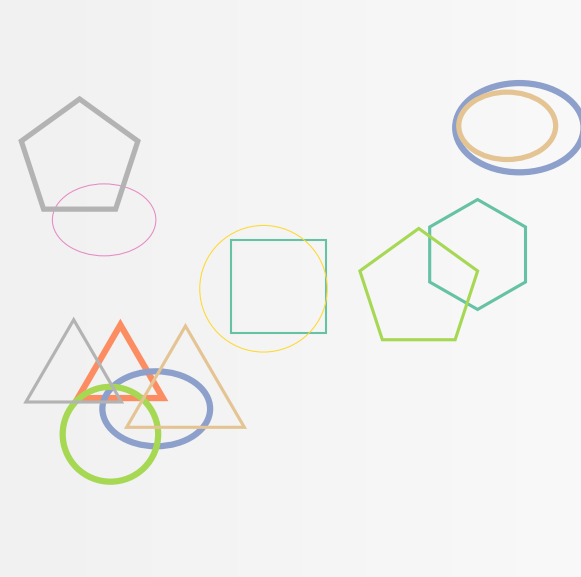[{"shape": "square", "thickness": 1, "radius": 0.41, "center": [0.479, 0.503]}, {"shape": "hexagon", "thickness": 1.5, "radius": 0.48, "center": [0.822, 0.558]}, {"shape": "triangle", "thickness": 3, "radius": 0.42, "center": [0.207, 0.352]}, {"shape": "oval", "thickness": 3, "radius": 0.55, "center": [0.894, 0.778]}, {"shape": "oval", "thickness": 3, "radius": 0.46, "center": [0.269, 0.291]}, {"shape": "oval", "thickness": 0.5, "radius": 0.45, "center": [0.179, 0.618]}, {"shape": "circle", "thickness": 3, "radius": 0.41, "center": [0.19, 0.247]}, {"shape": "pentagon", "thickness": 1.5, "radius": 0.53, "center": [0.72, 0.497]}, {"shape": "circle", "thickness": 0.5, "radius": 0.55, "center": [0.453, 0.499]}, {"shape": "oval", "thickness": 2.5, "radius": 0.42, "center": [0.873, 0.781]}, {"shape": "triangle", "thickness": 1.5, "radius": 0.58, "center": [0.319, 0.318]}, {"shape": "pentagon", "thickness": 2.5, "radius": 0.53, "center": [0.137, 0.722]}, {"shape": "triangle", "thickness": 1.5, "radius": 0.47, "center": [0.127, 0.35]}]